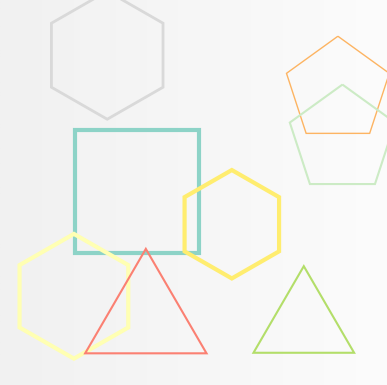[{"shape": "square", "thickness": 3, "radius": 0.8, "center": [0.354, 0.503]}, {"shape": "hexagon", "thickness": 3, "radius": 0.81, "center": [0.191, 0.23]}, {"shape": "triangle", "thickness": 1.5, "radius": 0.9, "center": [0.376, 0.173]}, {"shape": "pentagon", "thickness": 1, "radius": 0.7, "center": [0.872, 0.766]}, {"shape": "triangle", "thickness": 1.5, "radius": 0.75, "center": [0.784, 0.159]}, {"shape": "hexagon", "thickness": 2, "radius": 0.83, "center": [0.277, 0.857]}, {"shape": "pentagon", "thickness": 1.5, "radius": 0.71, "center": [0.884, 0.638]}, {"shape": "hexagon", "thickness": 3, "radius": 0.7, "center": [0.598, 0.418]}]